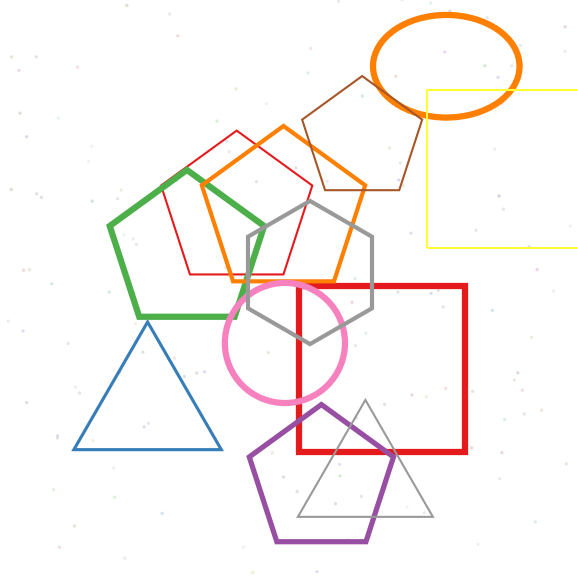[{"shape": "square", "thickness": 3, "radius": 0.72, "center": [0.662, 0.36]}, {"shape": "pentagon", "thickness": 1, "radius": 0.69, "center": [0.41, 0.635]}, {"shape": "triangle", "thickness": 1.5, "radius": 0.74, "center": [0.256, 0.294]}, {"shape": "pentagon", "thickness": 3, "radius": 0.7, "center": [0.324, 0.564]}, {"shape": "pentagon", "thickness": 2.5, "radius": 0.66, "center": [0.557, 0.167]}, {"shape": "pentagon", "thickness": 2, "radius": 0.74, "center": [0.491, 0.632]}, {"shape": "oval", "thickness": 3, "radius": 0.63, "center": [0.773, 0.884]}, {"shape": "square", "thickness": 1, "radius": 0.69, "center": [0.876, 0.706]}, {"shape": "pentagon", "thickness": 1, "radius": 0.55, "center": [0.627, 0.758]}, {"shape": "circle", "thickness": 3, "radius": 0.52, "center": [0.493, 0.405]}, {"shape": "hexagon", "thickness": 2, "radius": 0.62, "center": [0.537, 0.527]}, {"shape": "triangle", "thickness": 1, "radius": 0.67, "center": [0.633, 0.172]}]